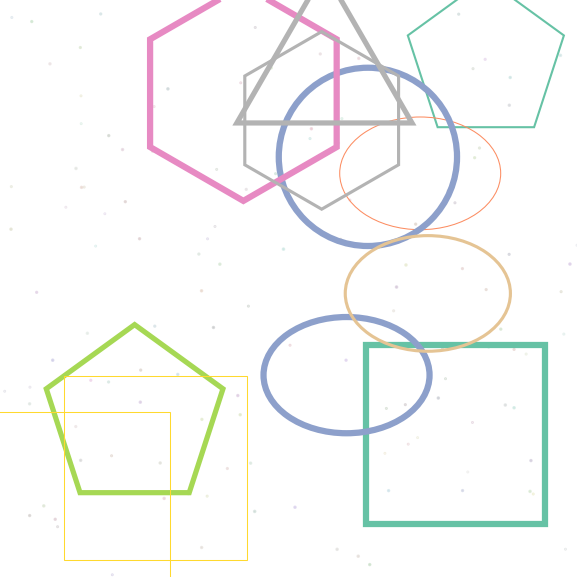[{"shape": "pentagon", "thickness": 1, "radius": 0.71, "center": [0.841, 0.894]}, {"shape": "square", "thickness": 3, "radius": 0.78, "center": [0.789, 0.247]}, {"shape": "oval", "thickness": 0.5, "radius": 0.7, "center": [0.728, 0.699]}, {"shape": "oval", "thickness": 3, "radius": 0.72, "center": [0.6, 0.35]}, {"shape": "circle", "thickness": 3, "radius": 0.77, "center": [0.637, 0.728]}, {"shape": "hexagon", "thickness": 3, "radius": 0.93, "center": [0.421, 0.838]}, {"shape": "pentagon", "thickness": 2.5, "radius": 0.8, "center": [0.233, 0.276]}, {"shape": "square", "thickness": 0.5, "radius": 0.79, "center": [0.269, 0.189]}, {"shape": "square", "thickness": 0.5, "radius": 0.92, "center": [0.11, 0.102]}, {"shape": "oval", "thickness": 1.5, "radius": 0.71, "center": [0.741, 0.491]}, {"shape": "triangle", "thickness": 2.5, "radius": 0.88, "center": [0.562, 0.874]}, {"shape": "hexagon", "thickness": 1.5, "radius": 0.77, "center": [0.557, 0.791]}]